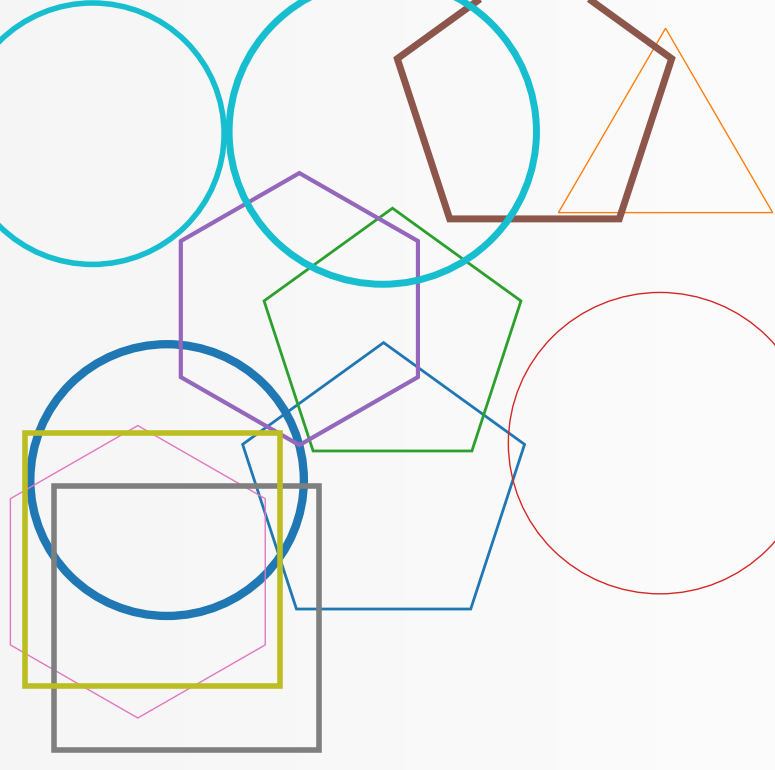[{"shape": "pentagon", "thickness": 1, "radius": 0.96, "center": [0.495, 0.364]}, {"shape": "circle", "thickness": 3, "radius": 0.88, "center": [0.216, 0.377]}, {"shape": "triangle", "thickness": 0.5, "radius": 0.8, "center": [0.859, 0.804]}, {"shape": "pentagon", "thickness": 1, "radius": 0.87, "center": [0.506, 0.555]}, {"shape": "circle", "thickness": 0.5, "radius": 0.98, "center": [0.852, 0.424]}, {"shape": "hexagon", "thickness": 1.5, "radius": 0.88, "center": [0.386, 0.599]}, {"shape": "pentagon", "thickness": 2.5, "radius": 0.93, "center": [0.69, 0.866]}, {"shape": "hexagon", "thickness": 0.5, "radius": 0.95, "center": [0.178, 0.257]}, {"shape": "square", "thickness": 2, "radius": 0.86, "center": [0.241, 0.197]}, {"shape": "square", "thickness": 2, "radius": 0.82, "center": [0.197, 0.273]}, {"shape": "circle", "thickness": 2, "radius": 0.85, "center": [0.119, 0.826]}, {"shape": "circle", "thickness": 2.5, "radius": 0.99, "center": [0.494, 0.829]}]